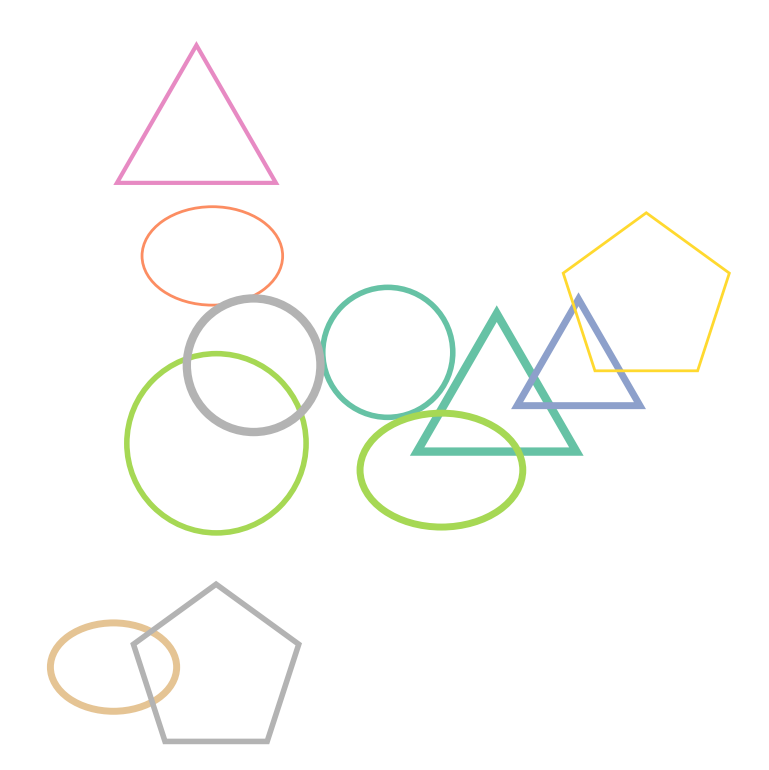[{"shape": "circle", "thickness": 2, "radius": 0.42, "center": [0.504, 0.542]}, {"shape": "triangle", "thickness": 3, "radius": 0.6, "center": [0.645, 0.473]}, {"shape": "oval", "thickness": 1, "radius": 0.46, "center": [0.276, 0.668]}, {"shape": "triangle", "thickness": 2.5, "radius": 0.46, "center": [0.751, 0.519]}, {"shape": "triangle", "thickness": 1.5, "radius": 0.6, "center": [0.255, 0.822]}, {"shape": "oval", "thickness": 2.5, "radius": 0.53, "center": [0.573, 0.389]}, {"shape": "circle", "thickness": 2, "radius": 0.58, "center": [0.281, 0.424]}, {"shape": "pentagon", "thickness": 1, "radius": 0.57, "center": [0.839, 0.61]}, {"shape": "oval", "thickness": 2.5, "radius": 0.41, "center": [0.147, 0.134]}, {"shape": "circle", "thickness": 3, "radius": 0.43, "center": [0.329, 0.526]}, {"shape": "pentagon", "thickness": 2, "radius": 0.56, "center": [0.281, 0.128]}]